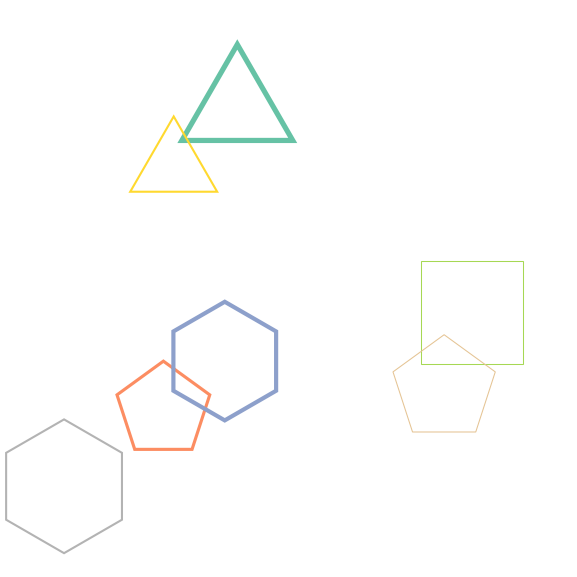[{"shape": "triangle", "thickness": 2.5, "radius": 0.55, "center": [0.411, 0.811]}, {"shape": "pentagon", "thickness": 1.5, "radius": 0.42, "center": [0.283, 0.289]}, {"shape": "hexagon", "thickness": 2, "radius": 0.51, "center": [0.389, 0.374]}, {"shape": "square", "thickness": 0.5, "radius": 0.44, "center": [0.818, 0.458]}, {"shape": "triangle", "thickness": 1, "radius": 0.43, "center": [0.301, 0.711]}, {"shape": "pentagon", "thickness": 0.5, "radius": 0.47, "center": [0.769, 0.326]}, {"shape": "hexagon", "thickness": 1, "radius": 0.58, "center": [0.111, 0.157]}]